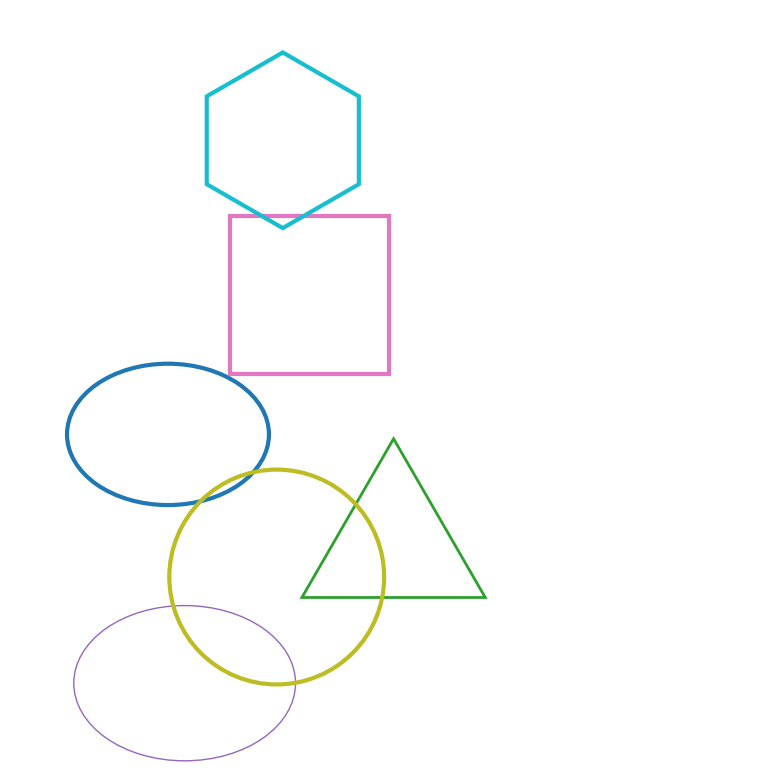[{"shape": "oval", "thickness": 1.5, "radius": 0.66, "center": [0.218, 0.436]}, {"shape": "triangle", "thickness": 1, "radius": 0.69, "center": [0.511, 0.293]}, {"shape": "oval", "thickness": 0.5, "radius": 0.72, "center": [0.24, 0.113]}, {"shape": "square", "thickness": 1.5, "radius": 0.52, "center": [0.402, 0.617]}, {"shape": "circle", "thickness": 1.5, "radius": 0.7, "center": [0.359, 0.251]}, {"shape": "hexagon", "thickness": 1.5, "radius": 0.57, "center": [0.367, 0.818]}]